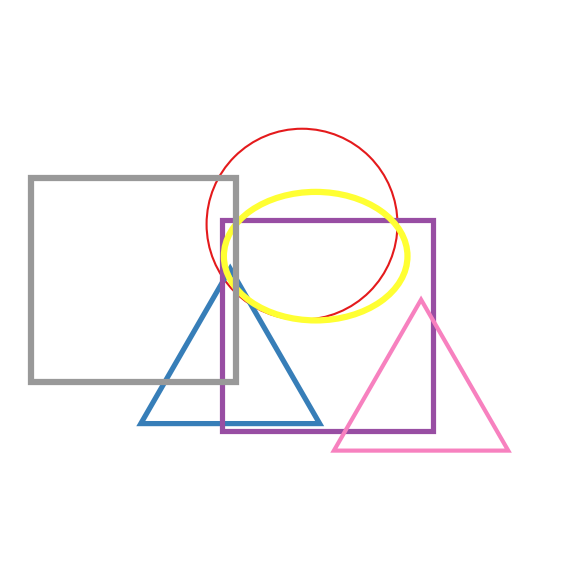[{"shape": "circle", "thickness": 1, "radius": 0.83, "center": [0.523, 0.611]}, {"shape": "triangle", "thickness": 2.5, "radius": 0.89, "center": [0.399, 0.355]}, {"shape": "square", "thickness": 2.5, "radius": 0.91, "center": [0.567, 0.436]}, {"shape": "oval", "thickness": 3, "radius": 0.79, "center": [0.547, 0.556]}, {"shape": "triangle", "thickness": 2, "radius": 0.87, "center": [0.729, 0.306]}, {"shape": "square", "thickness": 3, "radius": 0.89, "center": [0.231, 0.515]}]